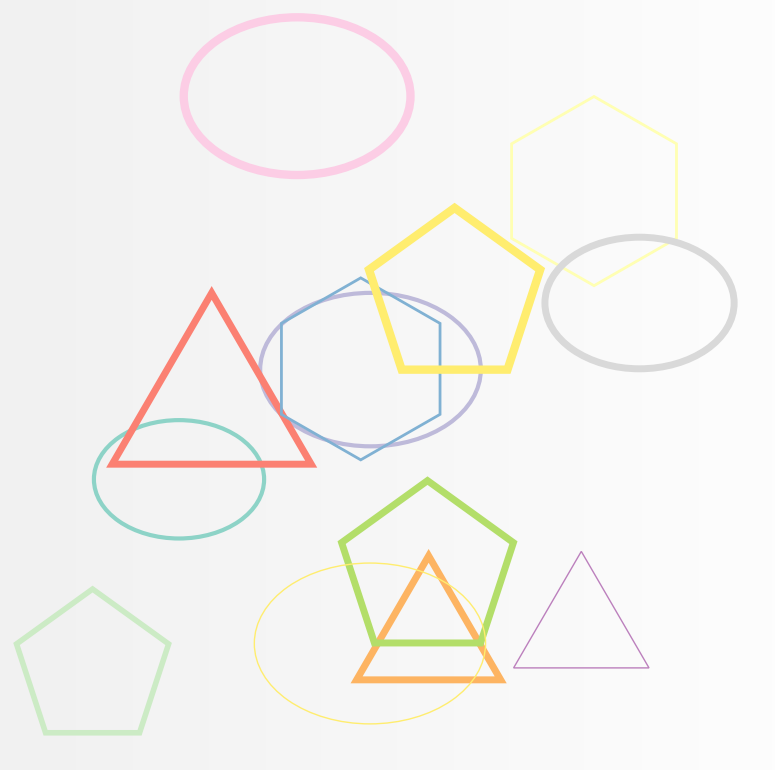[{"shape": "oval", "thickness": 1.5, "radius": 0.55, "center": [0.231, 0.378]}, {"shape": "hexagon", "thickness": 1, "radius": 0.61, "center": [0.767, 0.752]}, {"shape": "oval", "thickness": 1.5, "radius": 0.71, "center": [0.478, 0.52]}, {"shape": "triangle", "thickness": 2.5, "radius": 0.74, "center": [0.273, 0.471]}, {"shape": "hexagon", "thickness": 1, "radius": 0.59, "center": [0.465, 0.521]}, {"shape": "triangle", "thickness": 2.5, "radius": 0.54, "center": [0.553, 0.171]}, {"shape": "pentagon", "thickness": 2.5, "radius": 0.58, "center": [0.552, 0.259]}, {"shape": "oval", "thickness": 3, "radius": 0.73, "center": [0.383, 0.875]}, {"shape": "oval", "thickness": 2.5, "radius": 0.61, "center": [0.825, 0.606]}, {"shape": "triangle", "thickness": 0.5, "radius": 0.5, "center": [0.75, 0.183]}, {"shape": "pentagon", "thickness": 2, "radius": 0.52, "center": [0.119, 0.132]}, {"shape": "oval", "thickness": 0.5, "radius": 0.75, "center": [0.477, 0.164]}, {"shape": "pentagon", "thickness": 3, "radius": 0.58, "center": [0.587, 0.614]}]